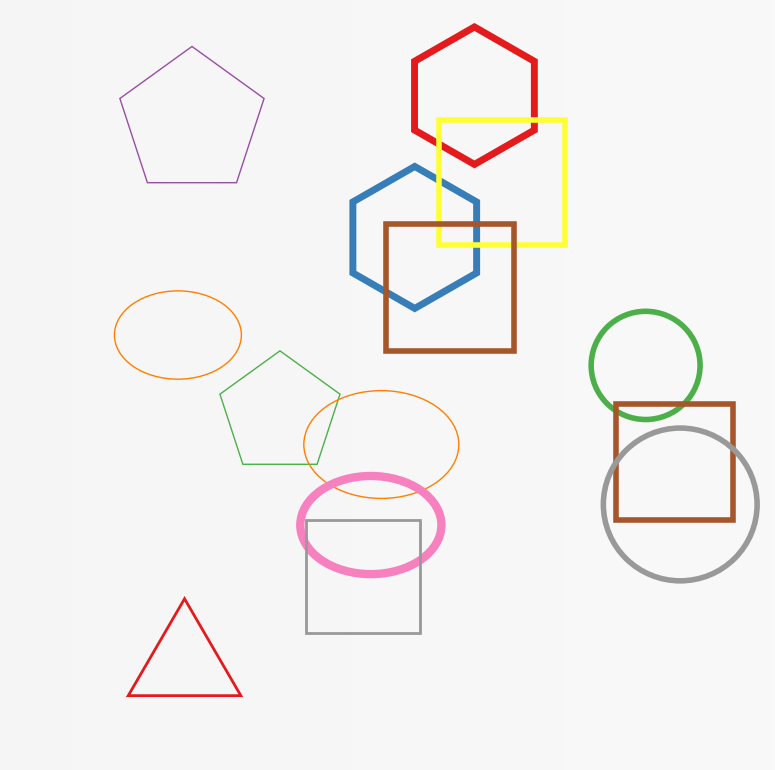[{"shape": "hexagon", "thickness": 2.5, "radius": 0.45, "center": [0.612, 0.876]}, {"shape": "triangle", "thickness": 1, "radius": 0.42, "center": [0.238, 0.139]}, {"shape": "hexagon", "thickness": 2.5, "radius": 0.46, "center": [0.535, 0.692]}, {"shape": "circle", "thickness": 2, "radius": 0.35, "center": [0.833, 0.525]}, {"shape": "pentagon", "thickness": 0.5, "radius": 0.41, "center": [0.361, 0.463]}, {"shape": "pentagon", "thickness": 0.5, "radius": 0.49, "center": [0.248, 0.842]}, {"shape": "oval", "thickness": 0.5, "radius": 0.5, "center": [0.492, 0.423]}, {"shape": "oval", "thickness": 0.5, "radius": 0.41, "center": [0.23, 0.565]}, {"shape": "square", "thickness": 2, "radius": 0.41, "center": [0.648, 0.763]}, {"shape": "square", "thickness": 2, "radius": 0.41, "center": [0.58, 0.627]}, {"shape": "square", "thickness": 2, "radius": 0.38, "center": [0.871, 0.399]}, {"shape": "oval", "thickness": 3, "radius": 0.46, "center": [0.479, 0.318]}, {"shape": "square", "thickness": 1, "radius": 0.37, "center": [0.468, 0.251]}, {"shape": "circle", "thickness": 2, "radius": 0.5, "center": [0.878, 0.345]}]